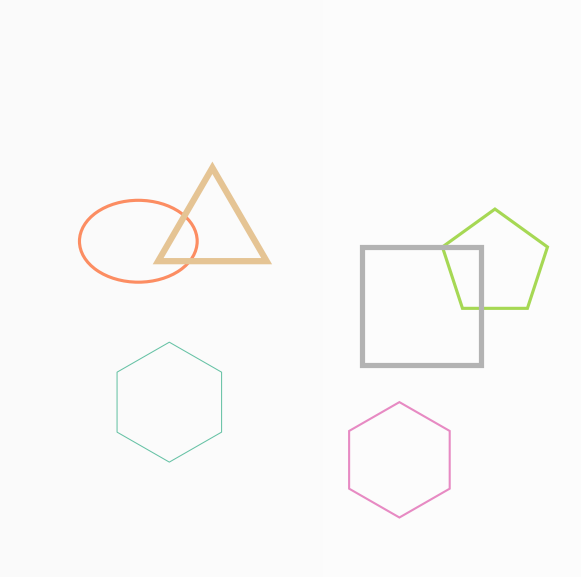[{"shape": "hexagon", "thickness": 0.5, "radius": 0.52, "center": [0.291, 0.303]}, {"shape": "oval", "thickness": 1.5, "radius": 0.51, "center": [0.238, 0.581]}, {"shape": "hexagon", "thickness": 1, "radius": 0.5, "center": [0.687, 0.203]}, {"shape": "pentagon", "thickness": 1.5, "radius": 0.48, "center": [0.852, 0.542]}, {"shape": "triangle", "thickness": 3, "radius": 0.54, "center": [0.365, 0.601]}, {"shape": "square", "thickness": 2.5, "radius": 0.51, "center": [0.725, 0.47]}]